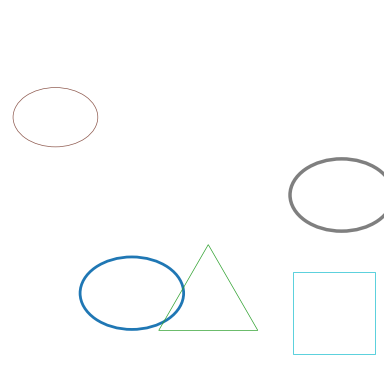[{"shape": "oval", "thickness": 2, "radius": 0.67, "center": [0.343, 0.238]}, {"shape": "triangle", "thickness": 0.5, "radius": 0.74, "center": [0.541, 0.216]}, {"shape": "oval", "thickness": 0.5, "radius": 0.55, "center": [0.144, 0.696]}, {"shape": "oval", "thickness": 2.5, "radius": 0.67, "center": [0.887, 0.494]}, {"shape": "square", "thickness": 0.5, "radius": 0.54, "center": [0.867, 0.188]}]